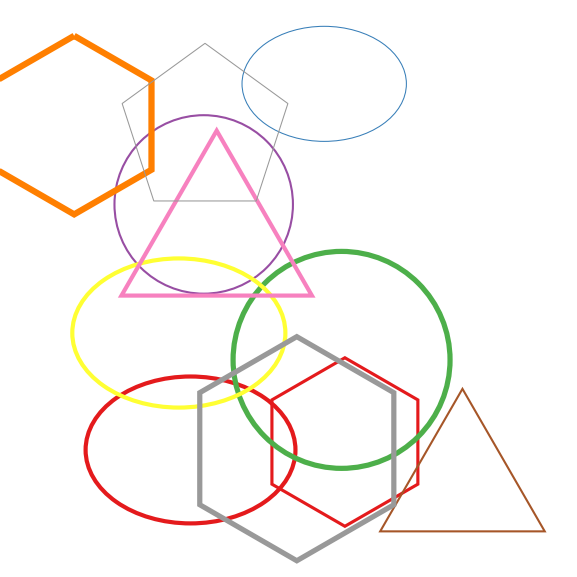[{"shape": "oval", "thickness": 2, "radius": 0.91, "center": [0.33, 0.22]}, {"shape": "hexagon", "thickness": 1.5, "radius": 0.73, "center": [0.597, 0.234]}, {"shape": "oval", "thickness": 0.5, "radius": 0.71, "center": [0.561, 0.854]}, {"shape": "circle", "thickness": 2.5, "radius": 0.94, "center": [0.591, 0.376]}, {"shape": "circle", "thickness": 1, "radius": 0.77, "center": [0.353, 0.645]}, {"shape": "hexagon", "thickness": 3, "radius": 0.77, "center": [0.128, 0.783]}, {"shape": "oval", "thickness": 2, "radius": 0.92, "center": [0.31, 0.423]}, {"shape": "triangle", "thickness": 1, "radius": 0.82, "center": [0.801, 0.161]}, {"shape": "triangle", "thickness": 2, "radius": 0.95, "center": [0.375, 0.582]}, {"shape": "hexagon", "thickness": 2.5, "radius": 0.97, "center": [0.514, 0.222]}, {"shape": "pentagon", "thickness": 0.5, "radius": 0.75, "center": [0.355, 0.773]}]